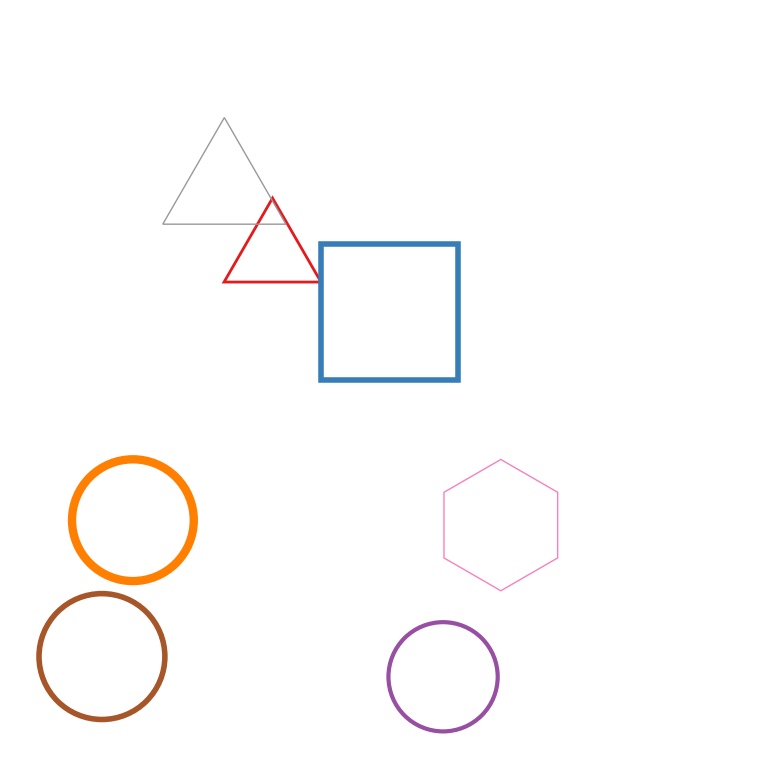[{"shape": "triangle", "thickness": 1, "radius": 0.36, "center": [0.354, 0.67]}, {"shape": "square", "thickness": 2, "radius": 0.44, "center": [0.506, 0.595]}, {"shape": "circle", "thickness": 1.5, "radius": 0.35, "center": [0.575, 0.121]}, {"shape": "circle", "thickness": 3, "radius": 0.4, "center": [0.173, 0.324]}, {"shape": "circle", "thickness": 2, "radius": 0.41, "center": [0.132, 0.147]}, {"shape": "hexagon", "thickness": 0.5, "radius": 0.43, "center": [0.65, 0.318]}, {"shape": "triangle", "thickness": 0.5, "radius": 0.46, "center": [0.291, 0.755]}]